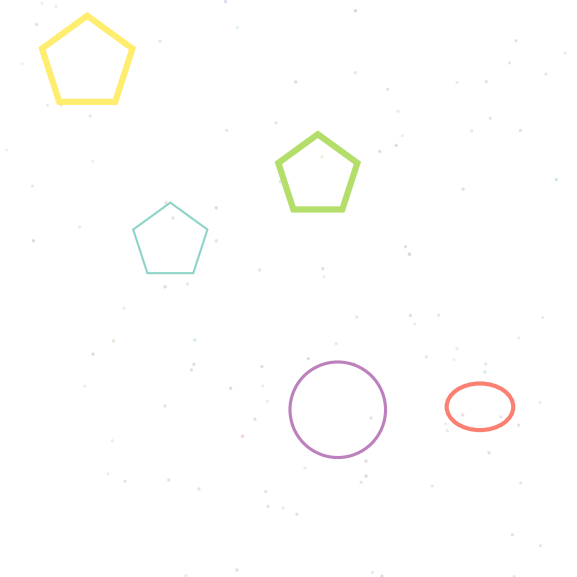[{"shape": "pentagon", "thickness": 1, "radius": 0.34, "center": [0.295, 0.581]}, {"shape": "oval", "thickness": 2, "radius": 0.29, "center": [0.831, 0.295]}, {"shape": "pentagon", "thickness": 3, "radius": 0.36, "center": [0.55, 0.695]}, {"shape": "circle", "thickness": 1.5, "radius": 0.41, "center": [0.585, 0.29]}, {"shape": "pentagon", "thickness": 3, "radius": 0.41, "center": [0.151, 0.889]}]